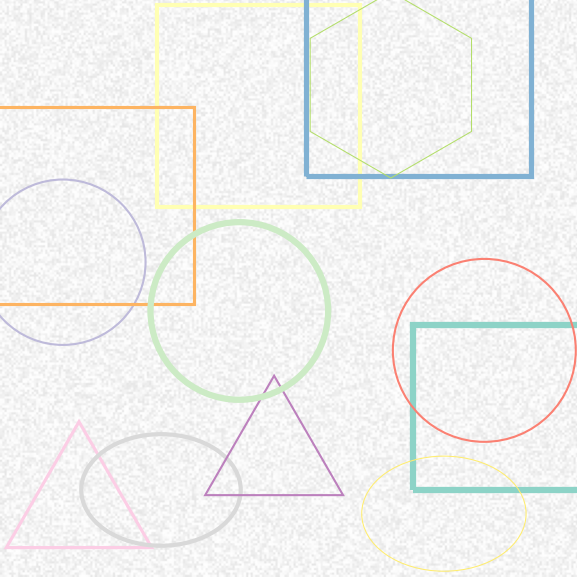[{"shape": "square", "thickness": 3, "radius": 0.72, "center": [0.858, 0.294]}, {"shape": "square", "thickness": 2, "radius": 0.88, "center": [0.448, 0.816]}, {"shape": "circle", "thickness": 1, "radius": 0.72, "center": [0.109, 0.545]}, {"shape": "circle", "thickness": 1, "radius": 0.79, "center": [0.839, 0.392]}, {"shape": "square", "thickness": 2.5, "radius": 0.98, "center": [0.725, 0.889]}, {"shape": "square", "thickness": 1.5, "radius": 0.85, "center": [0.166, 0.644]}, {"shape": "hexagon", "thickness": 0.5, "radius": 0.81, "center": [0.677, 0.852]}, {"shape": "triangle", "thickness": 1.5, "radius": 0.73, "center": [0.137, 0.124]}, {"shape": "oval", "thickness": 2, "radius": 0.69, "center": [0.279, 0.151]}, {"shape": "triangle", "thickness": 1, "radius": 0.69, "center": [0.475, 0.211]}, {"shape": "circle", "thickness": 3, "radius": 0.77, "center": [0.414, 0.461]}, {"shape": "oval", "thickness": 0.5, "radius": 0.71, "center": [0.769, 0.11]}]